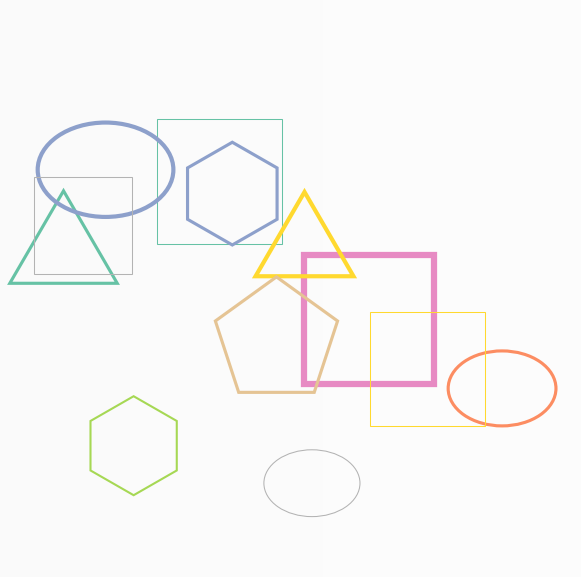[{"shape": "square", "thickness": 0.5, "radius": 0.54, "center": [0.378, 0.685]}, {"shape": "triangle", "thickness": 1.5, "radius": 0.53, "center": [0.109, 0.562]}, {"shape": "oval", "thickness": 1.5, "radius": 0.46, "center": [0.864, 0.327]}, {"shape": "oval", "thickness": 2, "radius": 0.58, "center": [0.182, 0.705]}, {"shape": "hexagon", "thickness": 1.5, "radius": 0.44, "center": [0.4, 0.664]}, {"shape": "square", "thickness": 3, "radius": 0.56, "center": [0.635, 0.446]}, {"shape": "hexagon", "thickness": 1, "radius": 0.43, "center": [0.23, 0.227]}, {"shape": "square", "thickness": 0.5, "radius": 0.49, "center": [0.735, 0.36]}, {"shape": "triangle", "thickness": 2, "radius": 0.49, "center": [0.524, 0.569]}, {"shape": "pentagon", "thickness": 1.5, "radius": 0.55, "center": [0.476, 0.409]}, {"shape": "square", "thickness": 0.5, "radius": 0.42, "center": [0.143, 0.608]}, {"shape": "oval", "thickness": 0.5, "radius": 0.41, "center": [0.537, 0.162]}]